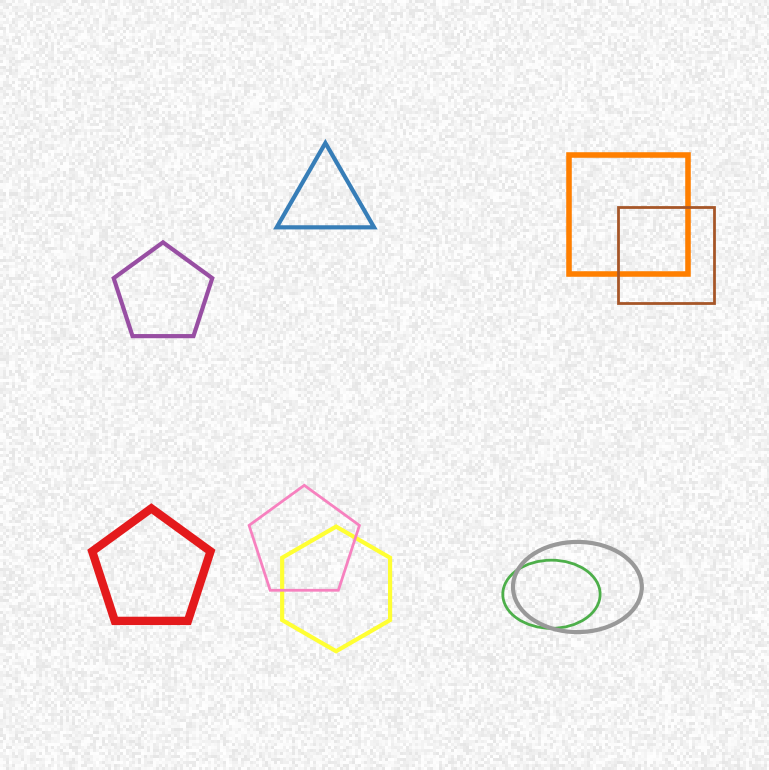[{"shape": "pentagon", "thickness": 3, "radius": 0.4, "center": [0.197, 0.259]}, {"shape": "triangle", "thickness": 1.5, "radius": 0.37, "center": [0.423, 0.741]}, {"shape": "oval", "thickness": 1, "radius": 0.32, "center": [0.716, 0.228]}, {"shape": "pentagon", "thickness": 1.5, "radius": 0.34, "center": [0.212, 0.618]}, {"shape": "square", "thickness": 2, "radius": 0.38, "center": [0.817, 0.721]}, {"shape": "hexagon", "thickness": 1.5, "radius": 0.4, "center": [0.437, 0.235]}, {"shape": "square", "thickness": 1, "radius": 0.31, "center": [0.864, 0.669]}, {"shape": "pentagon", "thickness": 1, "radius": 0.38, "center": [0.395, 0.294]}, {"shape": "oval", "thickness": 1.5, "radius": 0.42, "center": [0.75, 0.238]}]